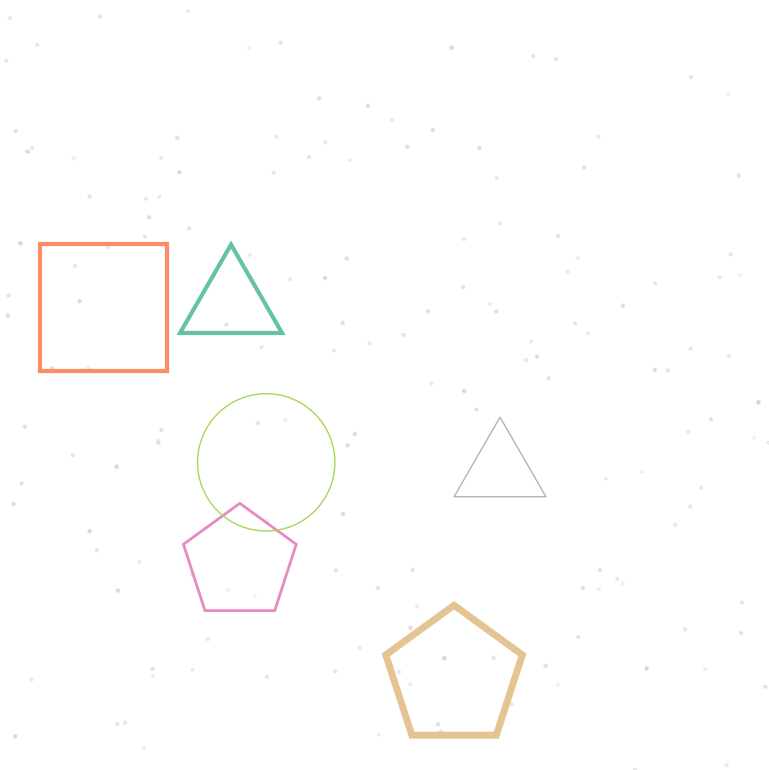[{"shape": "triangle", "thickness": 1.5, "radius": 0.38, "center": [0.3, 0.606]}, {"shape": "square", "thickness": 1.5, "radius": 0.41, "center": [0.134, 0.6]}, {"shape": "pentagon", "thickness": 1, "radius": 0.39, "center": [0.311, 0.269]}, {"shape": "circle", "thickness": 0.5, "radius": 0.45, "center": [0.346, 0.4]}, {"shape": "pentagon", "thickness": 2.5, "radius": 0.47, "center": [0.59, 0.121]}, {"shape": "triangle", "thickness": 0.5, "radius": 0.34, "center": [0.649, 0.389]}]